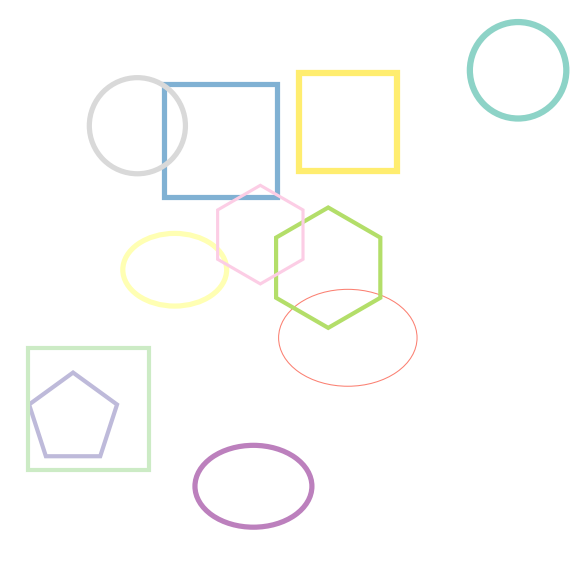[{"shape": "circle", "thickness": 3, "radius": 0.42, "center": [0.897, 0.877]}, {"shape": "oval", "thickness": 2.5, "radius": 0.45, "center": [0.303, 0.532]}, {"shape": "pentagon", "thickness": 2, "radius": 0.4, "center": [0.126, 0.274]}, {"shape": "oval", "thickness": 0.5, "radius": 0.6, "center": [0.602, 0.414]}, {"shape": "square", "thickness": 2.5, "radius": 0.49, "center": [0.382, 0.755]}, {"shape": "hexagon", "thickness": 2, "radius": 0.52, "center": [0.568, 0.536]}, {"shape": "hexagon", "thickness": 1.5, "radius": 0.43, "center": [0.451, 0.593]}, {"shape": "circle", "thickness": 2.5, "radius": 0.42, "center": [0.238, 0.781]}, {"shape": "oval", "thickness": 2.5, "radius": 0.51, "center": [0.439, 0.157]}, {"shape": "square", "thickness": 2, "radius": 0.53, "center": [0.153, 0.29]}, {"shape": "square", "thickness": 3, "radius": 0.43, "center": [0.602, 0.787]}]